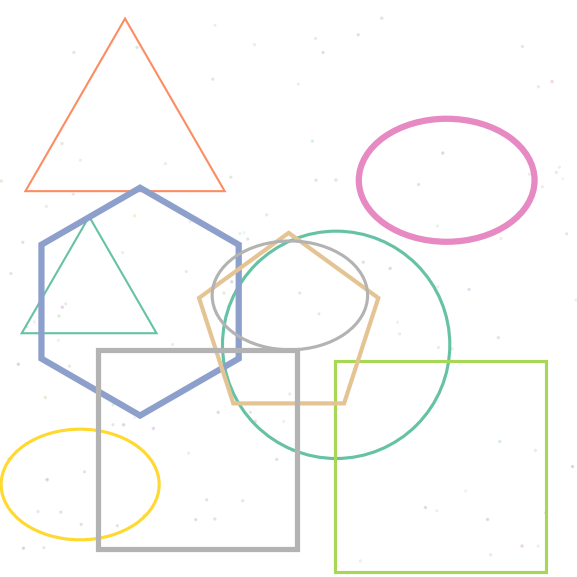[{"shape": "circle", "thickness": 1.5, "radius": 0.98, "center": [0.582, 0.402]}, {"shape": "triangle", "thickness": 1, "radius": 0.67, "center": [0.154, 0.489]}, {"shape": "triangle", "thickness": 1, "radius": 1.0, "center": [0.217, 0.768]}, {"shape": "hexagon", "thickness": 3, "radius": 0.99, "center": [0.243, 0.477]}, {"shape": "oval", "thickness": 3, "radius": 0.76, "center": [0.773, 0.687]}, {"shape": "square", "thickness": 1.5, "radius": 0.91, "center": [0.763, 0.191]}, {"shape": "oval", "thickness": 1.5, "radius": 0.68, "center": [0.139, 0.16]}, {"shape": "pentagon", "thickness": 2, "radius": 0.82, "center": [0.5, 0.433]}, {"shape": "square", "thickness": 2.5, "radius": 0.86, "center": [0.342, 0.221]}, {"shape": "oval", "thickness": 1.5, "radius": 0.67, "center": [0.502, 0.488]}]